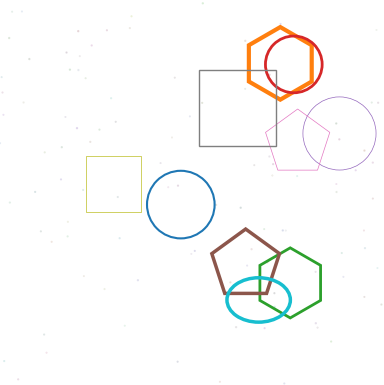[{"shape": "circle", "thickness": 1.5, "radius": 0.44, "center": [0.47, 0.469]}, {"shape": "hexagon", "thickness": 3, "radius": 0.47, "center": [0.728, 0.835]}, {"shape": "hexagon", "thickness": 2, "radius": 0.46, "center": [0.754, 0.265]}, {"shape": "circle", "thickness": 2, "radius": 0.37, "center": [0.763, 0.833]}, {"shape": "circle", "thickness": 0.5, "radius": 0.47, "center": [0.882, 0.653]}, {"shape": "pentagon", "thickness": 2.5, "radius": 0.46, "center": [0.638, 0.313]}, {"shape": "pentagon", "thickness": 0.5, "radius": 0.44, "center": [0.773, 0.629]}, {"shape": "square", "thickness": 1, "radius": 0.5, "center": [0.617, 0.72]}, {"shape": "square", "thickness": 0.5, "radius": 0.36, "center": [0.295, 0.522]}, {"shape": "oval", "thickness": 2.5, "radius": 0.41, "center": [0.672, 0.221]}]